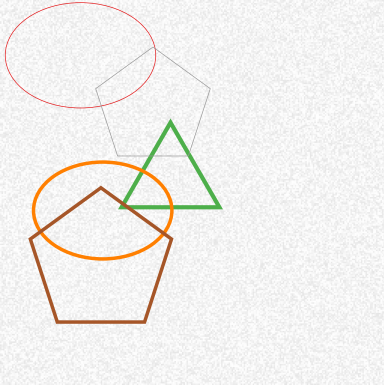[{"shape": "oval", "thickness": 0.5, "radius": 0.98, "center": [0.209, 0.856]}, {"shape": "triangle", "thickness": 3, "radius": 0.73, "center": [0.443, 0.535]}, {"shape": "oval", "thickness": 2.5, "radius": 0.9, "center": [0.267, 0.453]}, {"shape": "pentagon", "thickness": 2.5, "radius": 0.96, "center": [0.262, 0.319]}, {"shape": "pentagon", "thickness": 0.5, "radius": 0.78, "center": [0.397, 0.721]}]